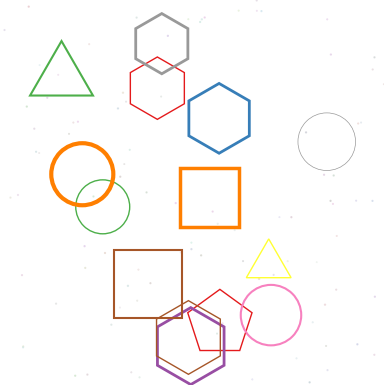[{"shape": "hexagon", "thickness": 1, "radius": 0.4, "center": [0.409, 0.771]}, {"shape": "pentagon", "thickness": 1, "radius": 0.44, "center": [0.571, 0.161]}, {"shape": "hexagon", "thickness": 2, "radius": 0.45, "center": [0.569, 0.693]}, {"shape": "circle", "thickness": 1, "radius": 0.35, "center": [0.267, 0.463]}, {"shape": "triangle", "thickness": 1.5, "radius": 0.47, "center": [0.16, 0.799]}, {"shape": "hexagon", "thickness": 2, "radius": 0.5, "center": [0.495, 0.101]}, {"shape": "square", "thickness": 2.5, "radius": 0.38, "center": [0.544, 0.486]}, {"shape": "circle", "thickness": 3, "radius": 0.4, "center": [0.214, 0.547]}, {"shape": "triangle", "thickness": 1, "radius": 0.34, "center": [0.698, 0.312]}, {"shape": "square", "thickness": 1.5, "radius": 0.44, "center": [0.384, 0.261]}, {"shape": "hexagon", "thickness": 1, "radius": 0.48, "center": [0.489, 0.123]}, {"shape": "circle", "thickness": 1.5, "radius": 0.39, "center": [0.704, 0.182]}, {"shape": "circle", "thickness": 0.5, "radius": 0.37, "center": [0.849, 0.632]}, {"shape": "hexagon", "thickness": 2, "radius": 0.39, "center": [0.42, 0.887]}]